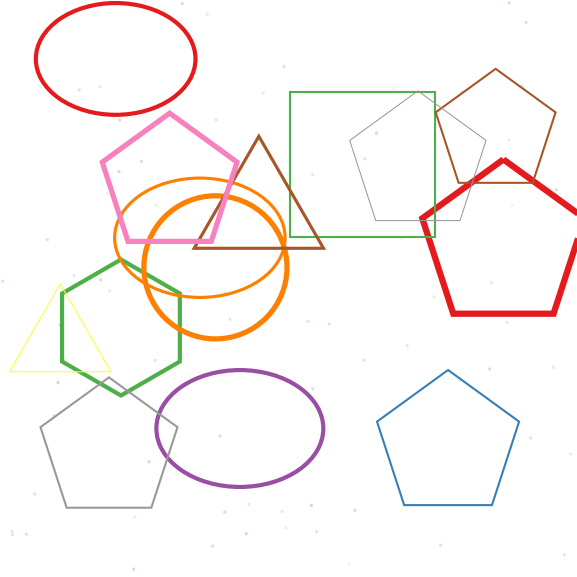[{"shape": "pentagon", "thickness": 3, "radius": 0.74, "center": [0.872, 0.575]}, {"shape": "oval", "thickness": 2, "radius": 0.69, "center": [0.2, 0.897]}, {"shape": "pentagon", "thickness": 1, "radius": 0.65, "center": [0.776, 0.229]}, {"shape": "square", "thickness": 1, "radius": 0.63, "center": [0.628, 0.715]}, {"shape": "hexagon", "thickness": 2, "radius": 0.59, "center": [0.209, 0.432]}, {"shape": "oval", "thickness": 2, "radius": 0.72, "center": [0.415, 0.257]}, {"shape": "circle", "thickness": 2.5, "radius": 0.62, "center": [0.373, 0.536]}, {"shape": "oval", "thickness": 1.5, "radius": 0.74, "center": [0.346, 0.587]}, {"shape": "triangle", "thickness": 0.5, "radius": 0.51, "center": [0.104, 0.406]}, {"shape": "pentagon", "thickness": 1, "radius": 0.55, "center": [0.858, 0.771]}, {"shape": "triangle", "thickness": 1.5, "radius": 0.65, "center": [0.448, 0.634]}, {"shape": "pentagon", "thickness": 2.5, "radius": 0.61, "center": [0.294, 0.68]}, {"shape": "pentagon", "thickness": 1, "radius": 0.62, "center": [0.189, 0.221]}, {"shape": "pentagon", "thickness": 0.5, "radius": 0.62, "center": [0.724, 0.718]}]